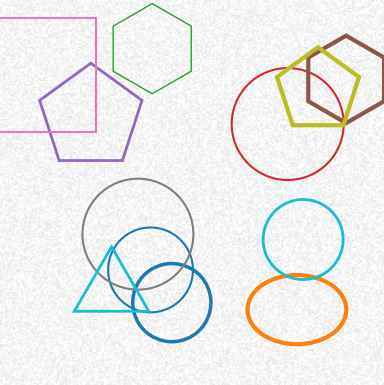[{"shape": "circle", "thickness": 1.5, "radius": 0.55, "center": [0.391, 0.299]}, {"shape": "circle", "thickness": 2.5, "radius": 0.51, "center": [0.446, 0.214]}, {"shape": "oval", "thickness": 3, "radius": 0.64, "center": [0.771, 0.196]}, {"shape": "hexagon", "thickness": 1, "radius": 0.59, "center": [0.395, 0.874]}, {"shape": "circle", "thickness": 1.5, "radius": 0.73, "center": [0.747, 0.678]}, {"shape": "pentagon", "thickness": 2, "radius": 0.7, "center": [0.236, 0.696]}, {"shape": "hexagon", "thickness": 3, "radius": 0.57, "center": [0.899, 0.794]}, {"shape": "square", "thickness": 1.5, "radius": 0.74, "center": [0.102, 0.805]}, {"shape": "circle", "thickness": 1.5, "radius": 0.72, "center": [0.358, 0.392]}, {"shape": "pentagon", "thickness": 3, "radius": 0.56, "center": [0.826, 0.765]}, {"shape": "circle", "thickness": 2, "radius": 0.52, "center": [0.787, 0.378]}, {"shape": "triangle", "thickness": 2, "radius": 0.56, "center": [0.29, 0.247]}]